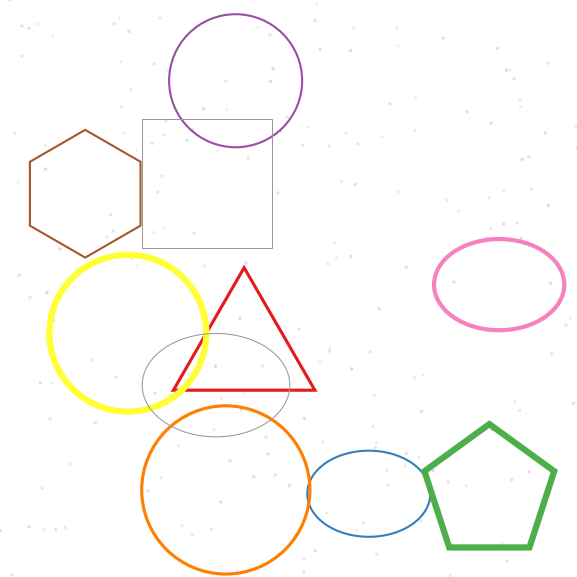[{"shape": "triangle", "thickness": 1.5, "radius": 0.71, "center": [0.423, 0.394]}, {"shape": "oval", "thickness": 1, "radius": 0.53, "center": [0.639, 0.144]}, {"shape": "pentagon", "thickness": 3, "radius": 0.59, "center": [0.847, 0.147]}, {"shape": "circle", "thickness": 1, "radius": 0.58, "center": [0.408, 0.859]}, {"shape": "circle", "thickness": 1.5, "radius": 0.73, "center": [0.391, 0.151]}, {"shape": "circle", "thickness": 3, "radius": 0.68, "center": [0.221, 0.422]}, {"shape": "hexagon", "thickness": 1, "radius": 0.55, "center": [0.148, 0.664]}, {"shape": "oval", "thickness": 2, "radius": 0.56, "center": [0.864, 0.506]}, {"shape": "square", "thickness": 0.5, "radius": 0.56, "center": [0.359, 0.681]}, {"shape": "oval", "thickness": 0.5, "radius": 0.64, "center": [0.374, 0.332]}]